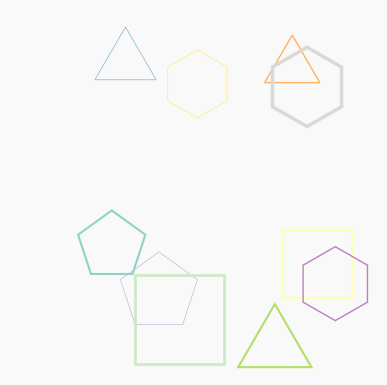[{"shape": "pentagon", "thickness": 1.5, "radius": 0.46, "center": [0.288, 0.362]}, {"shape": "square", "thickness": 1.5, "radius": 0.44, "center": [0.82, 0.315]}, {"shape": "pentagon", "thickness": 0.5, "radius": 0.52, "center": [0.41, 0.241]}, {"shape": "triangle", "thickness": 0.5, "radius": 0.46, "center": [0.324, 0.838]}, {"shape": "triangle", "thickness": 1, "radius": 0.41, "center": [0.754, 0.826]}, {"shape": "triangle", "thickness": 1.5, "radius": 0.55, "center": [0.709, 0.101]}, {"shape": "hexagon", "thickness": 2.5, "radius": 0.51, "center": [0.792, 0.774]}, {"shape": "hexagon", "thickness": 1, "radius": 0.48, "center": [0.865, 0.263]}, {"shape": "square", "thickness": 2, "radius": 0.58, "center": [0.464, 0.17]}, {"shape": "hexagon", "thickness": 0.5, "radius": 0.44, "center": [0.509, 0.782]}]